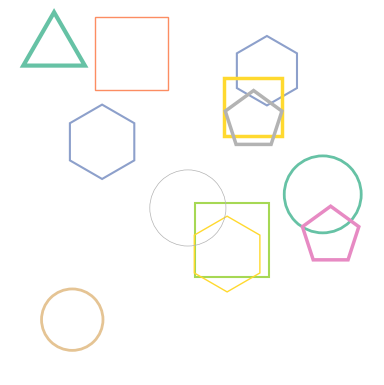[{"shape": "circle", "thickness": 2, "radius": 0.5, "center": [0.838, 0.495]}, {"shape": "triangle", "thickness": 3, "radius": 0.46, "center": [0.14, 0.876]}, {"shape": "square", "thickness": 1, "radius": 0.47, "center": [0.341, 0.862]}, {"shape": "hexagon", "thickness": 1.5, "radius": 0.45, "center": [0.693, 0.816]}, {"shape": "hexagon", "thickness": 1.5, "radius": 0.48, "center": [0.265, 0.632]}, {"shape": "pentagon", "thickness": 2.5, "radius": 0.39, "center": [0.859, 0.387]}, {"shape": "square", "thickness": 1.5, "radius": 0.48, "center": [0.603, 0.376]}, {"shape": "square", "thickness": 2.5, "radius": 0.38, "center": [0.658, 0.721]}, {"shape": "hexagon", "thickness": 1, "radius": 0.49, "center": [0.59, 0.34]}, {"shape": "circle", "thickness": 2, "radius": 0.4, "center": [0.188, 0.17]}, {"shape": "circle", "thickness": 0.5, "radius": 0.49, "center": [0.488, 0.46]}, {"shape": "pentagon", "thickness": 2.5, "radius": 0.39, "center": [0.659, 0.687]}]